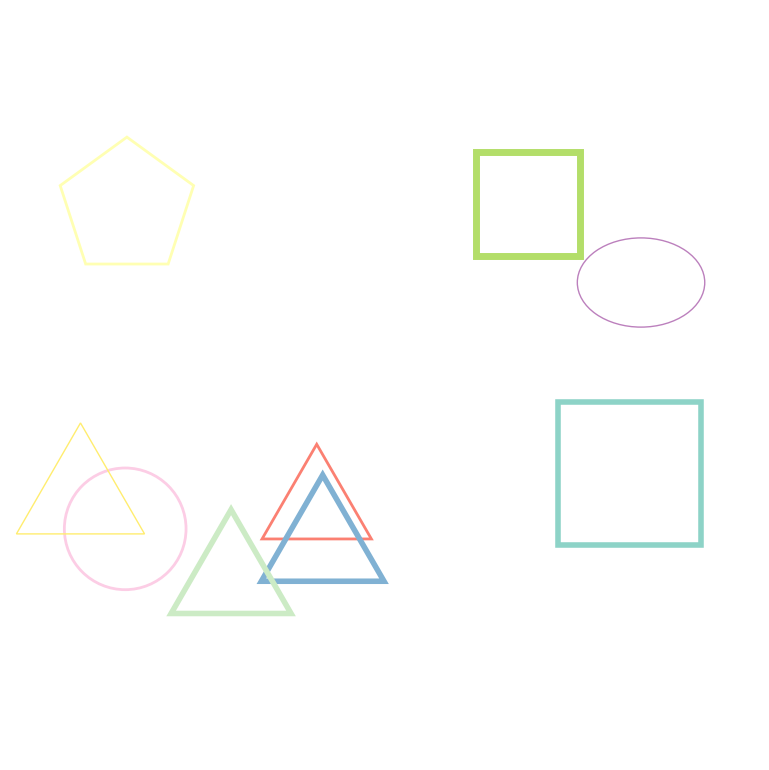[{"shape": "square", "thickness": 2, "radius": 0.46, "center": [0.818, 0.385]}, {"shape": "pentagon", "thickness": 1, "radius": 0.46, "center": [0.165, 0.731]}, {"shape": "triangle", "thickness": 1, "radius": 0.41, "center": [0.411, 0.341]}, {"shape": "triangle", "thickness": 2, "radius": 0.46, "center": [0.419, 0.291]}, {"shape": "square", "thickness": 2.5, "radius": 0.34, "center": [0.686, 0.735]}, {"shape": "circle", "thickness": 1, "radius": 0.4, "center": [0.163, 0.313]}, {"shape": "oval", "thickness": 0.5, "radius": 0.41, "center": [0.833, 0.633]}, {"shape": "triangle", "thickness": 2, "radius": 0.45, "center": [0.3, 0.248]}, {"shape": "triangle", "thickness": 0.5, "radius": 0.48, "center": [0.105, 0.355]}]